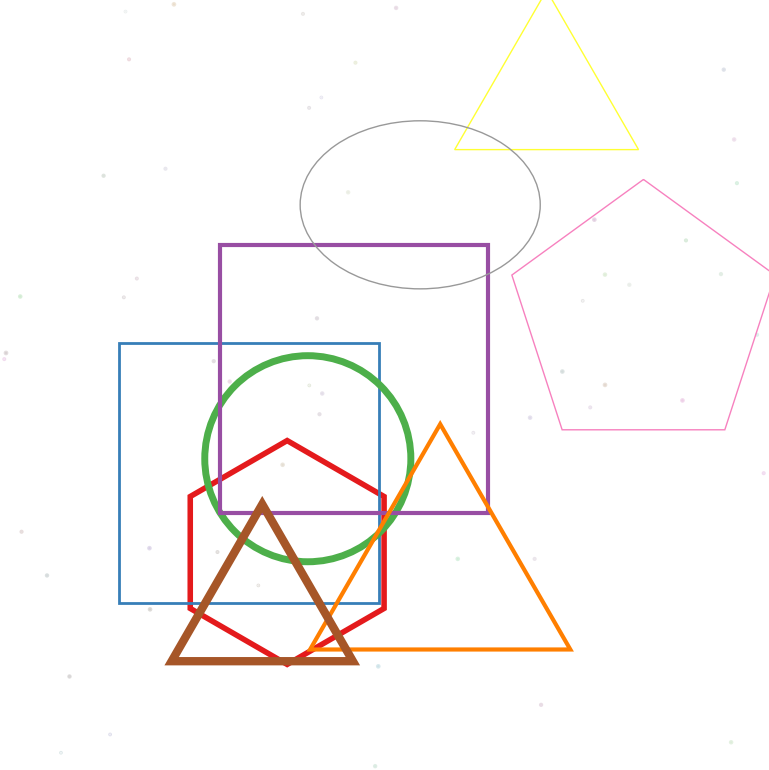[{"shape": "hexagon", "thickness": 2, "radius": 0.73, "center": [0.373, 0.282]}, {"shape": "square", "thickness": 1, "radius": 0.84, "center": [0.324, 0.386]}, {"shape": "circle", "thickness": 2.5, "radius": 0.67, "center": [0.4, 0.404]}, {"shape": "square", "thickness": 1.5, "radius": 0.87, "center": [0.459, 0.508]}, {"shape": "triangle", "thickness": 1.5, "radius": 0.98, "center": [0.572, 0.254]}, {"shape": "triangle", "thickness": 0.5, "radius": 0.69, "center": [0.71, 0.875]}, {"shape": "triangle", "thickness": 3, "radius": 0.68, "center": [0.341, 0.209]}, {"shape": "pentagon", "thickness": 0.5, "radius": 0.9, "center": [0.836, 0.587]}, {"shape": "oval", "thickness": 0.5, "radius": 0.78, "center": [0.546, 0.734]}]